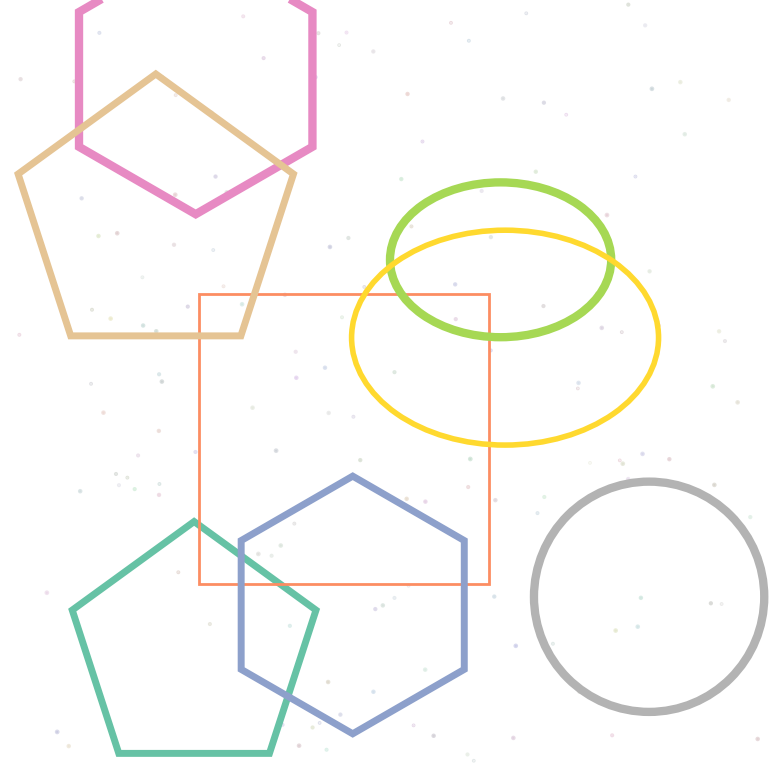[{"shape": "pentagon", "thickness": 2.5, "radius": 0.83, "center": [0.252, 0.156]}, {"shape": "square", "thickness": 1, "radius": 0.94, "center": [0.446, 0.43]}, {"shape": "hexagon", "thickness": 2.5, "radius": 0.84, "center": [0.458, 0.214]}, {"shape": "hexagon", "thickness": 3, "radius": 0.88, "center": [0.254, 0.897]}, {"shape": "oval", "thickness": 3, "radius": 0.72, "center": [0.65, 0.663]}, {"shape": "oval", "thickness": 2, "radius": 1.0, "center": [0.656, 0.562]}, {"shape": "pentagon", "thickness": 2.5, "radius": 0.94, "center": [0.202, 0.716]}, {"shape": "circle", "thickness": 3, "radius": 0.75, "center": [0.843, 0.225]}]